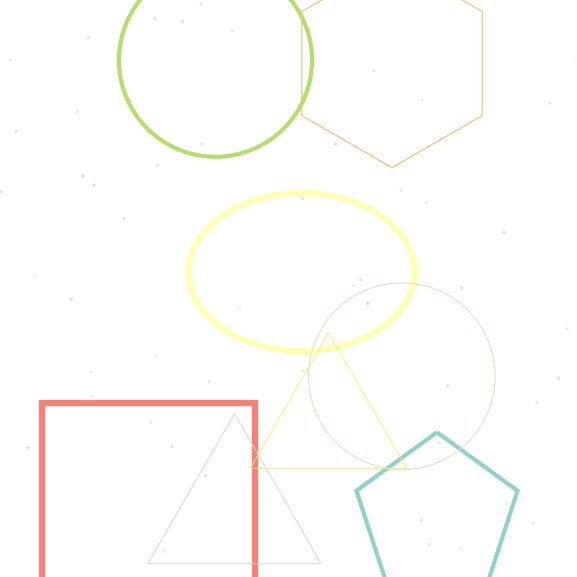[{"shape": "pentagon", "thickness": 2, "radius": 0.73, "center": [0.757, 0.104]}, {"shape": "oval", "thickness": 3, "radius": 0.98, "center": [0.522, 0.528]}, {"shape": "square", "thickness": 3, "radius": 0.92, "center": [0.257, 0.117]}, {"shape": "hexagon", "thickness": 0.5, "radius": 0.9, "center": [0.679, 0.889]}, {"shape": "circle", "thickness": 2, "radius": 0.84, "center": [0.373, 0.895]}, {"shape": "triangle", "thickness": 0.5, "radius": 0.87, "center": [0.406, 0.11]}, {"shape": "circle", "thickness": 0.5, "radius": 0.81, "center": [0.696, 0.348]}, {"shape": "triangle", "thickness": 0.5, "radius": 0.78, "center": [0.569, 0.266]}]